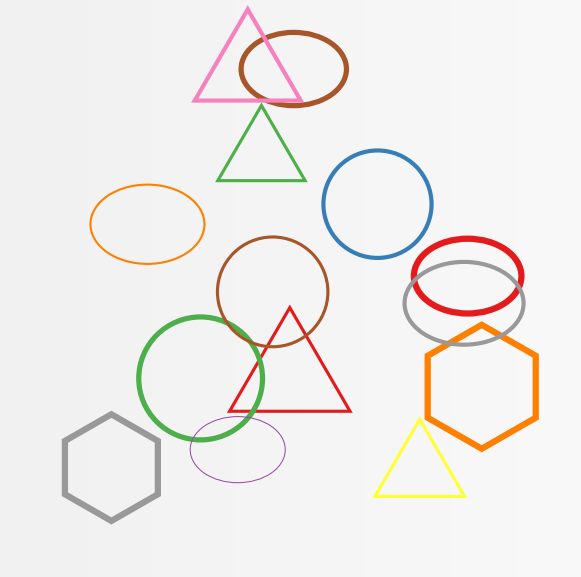[{"shape": "oval", "thickness": 3, "radius": 0.46, "center": [0.805, 0.521]}, {"shape": "triangle", "thickness": 1.5, "radius": 0.6, "center": [0.499, 0.347]}, {"shape": "circle", "thickness": 2, "radius": 0.47, "center": [0.649, 0.646]}, {"shape": "circle", "thickness": 2.5, "radius": 0.53, "center": [0.345, 0.344]}, {"shape": "triangle", "thickness": 1.5, "radius": 0.43, "center": [0.45, 0.73]}, {"shape": "oval", "thickness": 0.5, "radius": 0.41, "center": [0.409, 0.221]}, {"shape": "hexagon", "thickness": 3, "radius": 0.54, "center": [0.829, 0.329]}, {"shape": "oval", "thickness": 1, "radius": 0.49, "center": [0.254, 0.611]}, {"shape": "triangle", "thickness": 1.5, "radius": 0.44, "center": [0.722, 0.184]}, {"shape": "oval", "thickness": 2.5, "radius": 0.45, "center": [0.505, 0.88]}, {"shape": "circle", "thickness": 1.5, "radius": 0.48, "center": [0.469, 0.494]}, {"shape": "triangle", "thickness": 2, "radius": 0.53, "center": [0.426, 0.878]}, {"shape": "oval", "thickness": 2, "radius": 0.51, "center": [0.798, 0.474]}, {"shape": "hexagon", "thickness": 3, "radius": 0.46, "center": [0.192, 0.189]}]